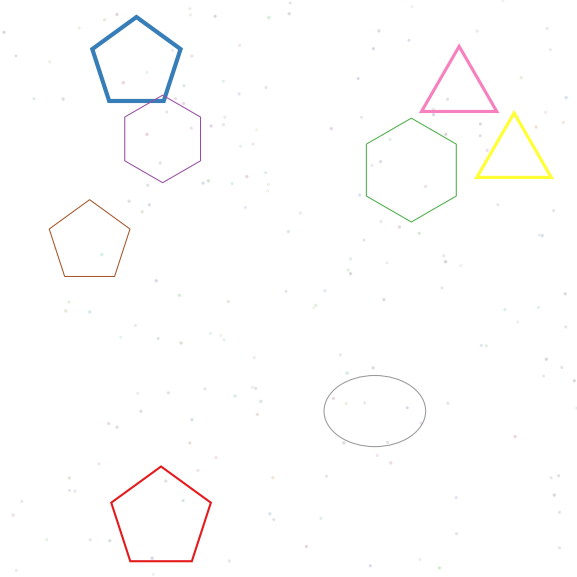[{"shape": "pentagon", "thickness": 1, "radius": 0.45, "center": [0.279, 0.101]}, {"shape": "pentagon", "thickness": 2, "radius": 0.4, "center": [0.236, 0.889]}, {"shape": "hexagon", "thickness": 0.5, "radius": 0.45, "center": [0.712, 0.705]}, {"shape": "hexagon", "thickness": 0.5, "radius": 0.38, "center": [0.282, 0.759]}, {"shape": "triangle", "thickness": 1.5, "radius": 0.37, "center": [0.89, 0.729]}, {"shape": "pentagon", "thickness": 0.5, "radius": 0.37, "center": [0.155, 0.58]}, {"shape": "triangle", "thickness": 1.5, "radius": 0.38, "center": [0.795, 0.844]}, {"shape": "oval", "thickness": 0.5, "radius": 0.44, "center": [0.649, 0.287]}]